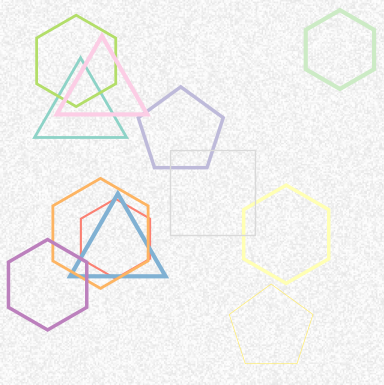[{"shape": "triangle", "thickness": 2, "radius": 0.69, "center": [0.209, 0.712]}, {"shape": "hexagon", "thickness": 2.5, "radius": 0.64, "center": [0.743, 0.392]}, {"shape": "pentagon", "thickness": 2.5, "radius": 0.58, "center": [0.469, 0.658]}, {"shape": "hexagon", "thickness": 1.5, "radius": 0.52, "center": [0.3, 0.38]}, {"shape": "triangle", "thickness": 3, "radius": 0.72, "center": [0.306, 0.354]}, {"shape": "hexagon", "thickness": 2, "radius": 0.71, "center": [0.261, 0.394]}, {"shape": "hexagon", "thickness": 2, "radius": 0.59, "center": [0.198, 0.842]}, {"shape": "triangle", "thickness": 3, "radius": 0.68, "center": [0.265, 0.771]}, {"shape": "square", "thickness": 1, "radius": 0.55, "center": [0.552, 0.501]}, {"shape": "hexagon", "thickness": 2.5, "radius": 0.59, "center": [0.124, 0.26]}, {"shape": "hexagon", "thickness": 3, "radius": 0.51, "center": [0.883, 0.871]}, {"shape": "pentagon", "thickness": 0.5, "radius": 0.57, "center": [0.704, 0.148]}]